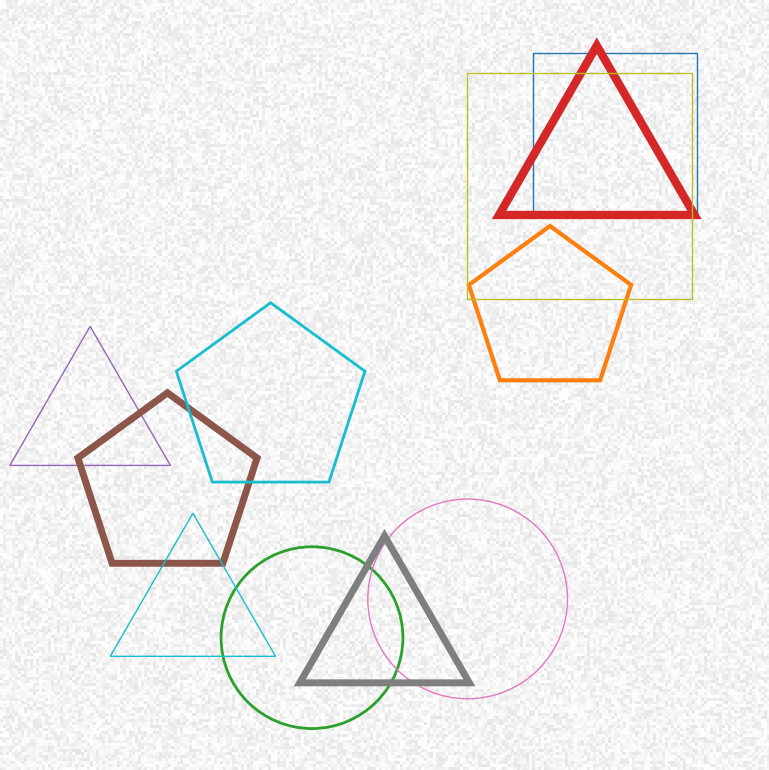[{"shape": "square", "thickness": 0.5, "radius": 0.53, "center": [0.799, 0.825]}, {"shape": "pentagon", "thickness": 1.5, "radius": 0.55, "center": [0.714, 0.596]}, {"shape": "circle", "thickness": 1, "radius": 0.59, "center": [0.405, 0.172]}, {"shape": "triangle", "thickness": 3, "radius": 0.73, "center": [0.775, 0.794]}, {"shape": "triangle", "thickness": 0.5, "radius": 0.6, "center": [0.117, 0.456]}, {"shape": "pentagon", "thickness": 2.5, "radius": 0.61, "center": [0.218, 0.367]}, {"shape": "circle", "thickness": 0.5, "radius": 0.65, "center": [0.607, 0.222]}, {"shape": "triangle", "thickness": 2.5, "radius": 0.64, "center": [0.499, 0.177]}, {"shape": "square", "thickness": 0.5, "radius": 0.73, "center": [0.753, 0.759]}, {"shape": "triangle", "thickness": 0.5, "radius": 0.62, "center": [0.251, 0.21]}, {"shape": "pentagon", "thickness": 1, "radius": 0.64, "center": [0.351, 0.478]}]